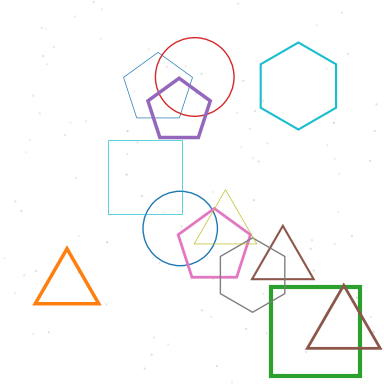[{"shape": "circle", "thickness": 1, "radius": 0.48, "center": [0.468, 0.407]}, {"shape": "pentagon", "thickness": 0.5, "radius": 0.47, "center": [0.41, 0.77]}, {"shape": "triangle", "thickness": 2.5, "radius": 0.48, "center": [0.174, 0.259]}, {"shape": "square", "thickness": 3, "radius": 0.58, "center": [0.819, 0.139]}, {"shape": "circle", "thickness": 1, "radius": 0.51, "center": [0.506, 0.8]}, {"shape": "pentagon", "thickness": 2.5, "radius": 0.43, "center": [0.465, 0.712]}, {"shape": "triangle", "thickness": 2, "radius": 0.55, "center": [0.893, 0.15]}, {"shape": "triangle", "thickness": 1.5, "radius": 0.46, "center": [0.735, 0.321]}, {"shape": "pentagon", "thickness": 2, "radius": 0.49, "center": [0.557, 0.36]}, {"shape": "hexagon", "thickness": 1, "radius": 0.48, "center": [0.656, 0.286]}, {"shape": "triangle", "thickness": 0.5, "radius": 0.47, "center": [0.586, 0.413]}, {"shape": "square", "thickness": 0.5, "radius": 0.48, "center": [0.376, 0.54]}, {"shape": "hexagon", "thickness": 1.5, "radius": 0.56, "center": [0.775, 0.777]}]